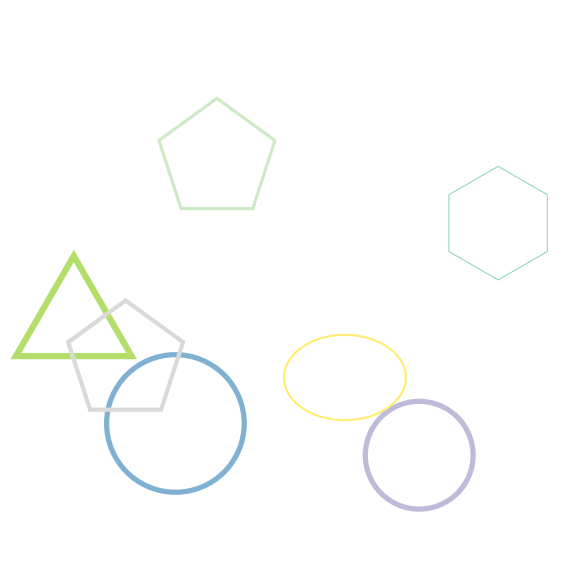[{"shape": "hexagon", "thickness": 0.5, "radius": 0.49, "center": [0.863, 0.613]}, {"shape": "circle", "thickness": 2.5, "radius": 0.47, "center": [0.726, 0.211]}, {"shape": "circle", "thickness": 2.5, "radius": 0.6, "center": [0.304, 0.266]}, {"shape": "triangle", "thickness": 3, "radius": 0.58, "center": [0.128, 0.44]}, {"shape": "pentagon", "thickness": 2, "radius": 0.52, "center": [0.218, 0.374]}, {"shape": "pentagon", "thickness": 1.5, "radius": 0.53, "center": [0.376, 0.723]}, {"shape": "oval", "thickness": 1, "radius": 0.53, "center": [0.597, 0.345]}]